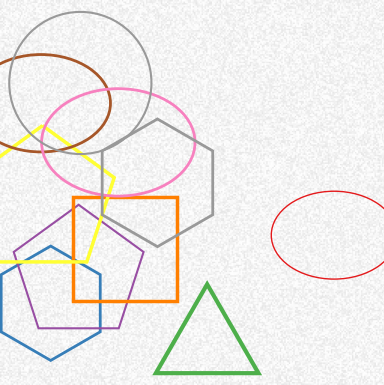[{"shape": "oval", "thickness": 1, "radius": 0.82, "center": [0.868, 0.389]}, {"shape": "hexagon", "thickness": 2, "radius": 0.74, "center": [0.132, 0.212]}, {"shape": "triangle", "thickness": 3, "radius": 0.77, "center": [0.538, 0.108]}, {"shape": "pentagon", "thickness": 1.5, "radius": 0.89, "center": [0.204, 0.291]}, {"shape": "square", "thickness": 2.5, "radius": 0.68, "center": [0.324, 0.354]}, {"shape": "pentagon", "thickness": 2.5, "radius": 0.98, "center": [0.11, 0.478]}, {"shape": "oval", "thickness": 2, "radius": 0.9, "center": [0.106, 0.732]}, {"shape": "oval", "thickness": 2, "radius": 1.0, "center": [0.307, 0.63]}, {"shape": "circle", "thickness": 1.5, "radius": 0.92, "center": [0.209, 0.784]}, {"shape": "hexagon", "thickness": 2, "radius": 0.83, "center": [0.409, 0.525]}]